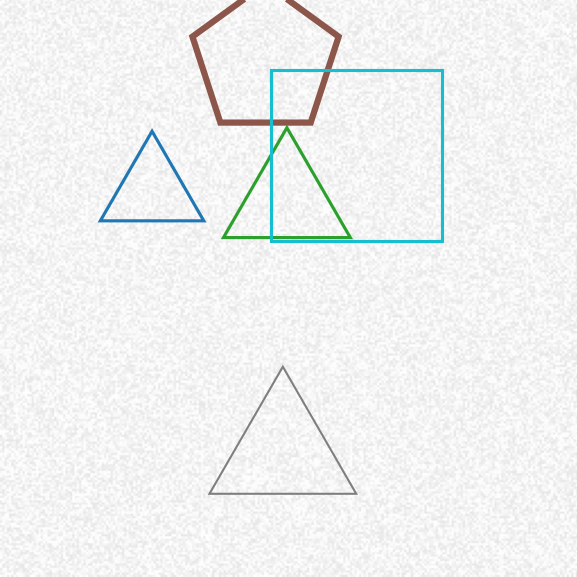[{"shape": "triangle", "thickness": 1.5, "radius": 0.52, "center": [0.263, 0.668]}, {"shape": "triangle", "thickness": 1.5, "radius": 0.63, "center": [0.497, 0.651]}, {"shape": "pentagon", "thickness": 3, "radius": 0.67, "center": [0.46, 0.895]}, {"shape": "triangle", "thickness": 1, "radius": 0.73, "center": [0.49, 0.217]}, {"shape": "square", "thickness": 1.5, "radius": 0.74, "center": [0.618, 0.73]}]